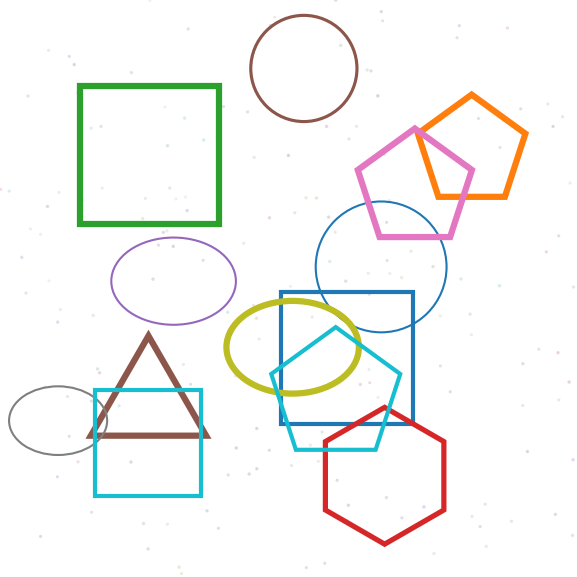[{"shape": "circle", "thickness": 1, "radius": 0.57, "center": [0.66, 0.537]}, {"shape": "square", "thickness": 2, "radius": 0.57, "center": [0.601, 0.38]}, {"shape": "pentagon", "thickness": 3, "radius": 0.49, "center": [0.817, 0.737]}, {"shape": "square", "thickness": 3, "radius": 0.6, "center": [0.259, 0.731]}, {"shape": "hexagon", "thickness": 2.5, "radius": 0.59, "center": [0.666, 0.175]}, {"shape": "oval", "thickness": 1, "radius": 0.54, "center": [0.301, 0.512]}, {"shape": "circle", "thickness": 1.5, "radius": 0.46, "center": [0.526, 0.881]}, {"shape": "triangle", "thickness": 3, "radius": 0.58, "center": [0.257, 0.302]}, {"shape": "pentagon", "thickness": 3, "radius": 0.52, "center": [0.718, 0.673]}, {"shape": "oval", "thickness": 1, "radius": 0.42, "center": [0.101, 0.271]}, {"shape": "oval", "thickness": 3, "radius": 0.57, "center": [0.507, 0.398]}, {"shape": "pentagon", "thickness": 2, "radius": 0.59, "center": [0.581, 0.315]}, {"shape": "square", "thickness": 2, "radius": 0.46, "center": [0.256, 0.232]}]